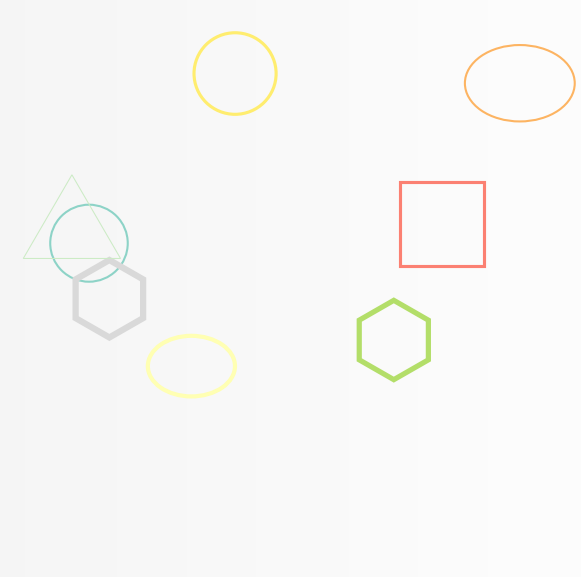[{"shape": "circle", "thickness": 1, "radius": 0.33, "center": [0.153, 0.578]}, {"shape": "oval", "thickness": 2, "radius": 0.37, "center": [0.329, 0.365]}, {"shape": "square", "thickness": 1.5, "radius": 0.36, "center": [0.76, 0.611]}, {"shape": "oval", "thickness": 1, "radius": 0.47, "center": [0.894, 0.855]}, {"shape": "hexagon", "thickness": 2.5, "radius": 0.34, "center": [0.678, 0.41]}, {"shape": "hexagon", "thickness": 3, "radius": 0.34, "center": [0.188, 0.482]}, {"shape": "triangle", "thickness": 0.5, "radius": 0.48, "center": [0.124, 0.6]}, {"shape": "circle", "thickness": 1.5, "radius": 0.35, "center": [0.404, 0.872]}]